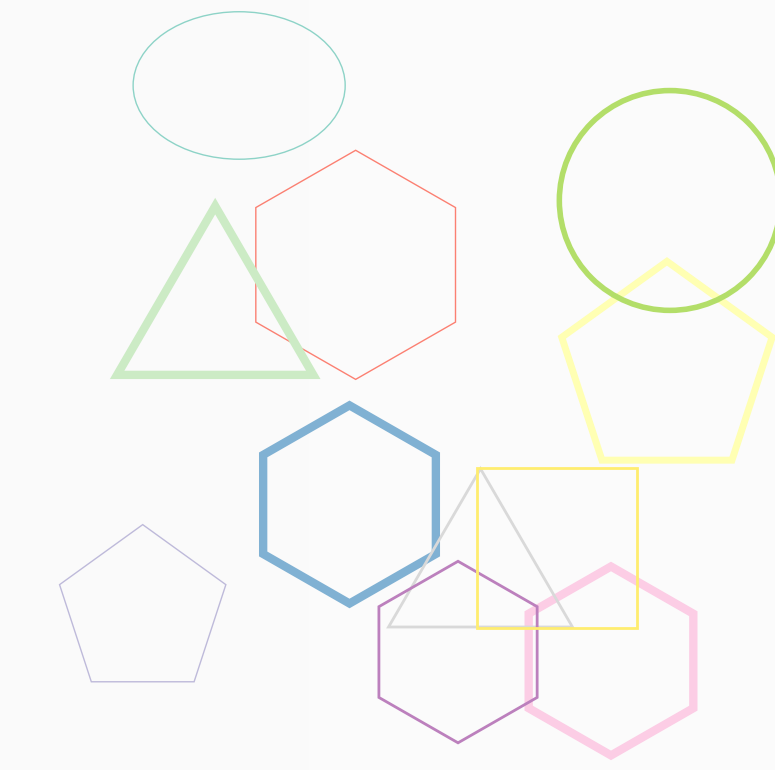[{"shape": "oval", "thickness": 0.5, "radius": 0.68, "center": [0.309, 0.889]}, {"shape": "pentagon", "thickness": 2.5, "radius": 0.71, "center": [0.861, 0.518]}, {"shape": "pentagon", "thickness": 0.5, "radius": 0.56, "center": [0.184, 0.206]}, {"shape": "hexagon", "thickness": 0.5, "radius": 0.74, "center": [0.459, 0.656]}, {"shape": "hexagon", "thickness": 3, "radius": 0.64, "center": [0.451, 0.345]}, {"shape": "circle", "thickness": 2, "radius": 0.71, "center": [0.864, 0.74]}, {"shape": "hexagon", "thickness": 3, "radius": 0.61, "center": [0.788, 0.142]}, {"shape": "triangle", "thickness": 1, "radius": 0.69, "center": [0.62, 0.254]}, {"shape": "hexagon", "thickness": 1, "radius": 0.59, "center": [0.591, 0.153]}, {"shape": "triangle", "thickness": 3, "radius": 0.73, "center": [0.278, 0.586]}, {"shape": "square", "thickness": 1, "radius": 0.52, "center": [0.719, 0.288]}]